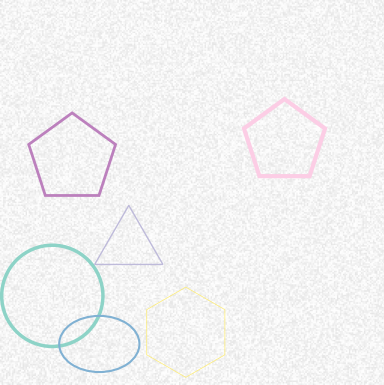[{"shape": "circle", "thickness": 2.5, "radius": 0.66, "center": [0.136, 0.232]}, {"shape": "triangle", "thickness": 1, "radius": 0.51, "center": [0.335, 0.364]}, {"shape": "oval", "thickness": 1.5, "radius": 0.52, "center": [0.258, 0.107]}, {"shape": "pentagon", "thickness": 3, "radius": 0.55, "center": [0.739, 0.632]}, {"shape": "pentagon", "thickness": 2, "radius": 0.59, "center": [0.187, 0.588]}, {"shape": "hexagon", "thickness": 0.5, "radius": 0.59, "center": [0.483, 0.137]}]